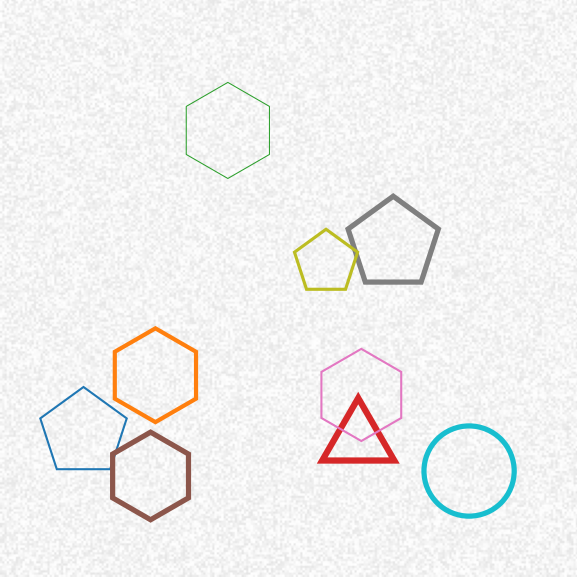[{"shape": "pentagon", "thickness": 1, "radius": 0.39, "center": [0.145, 0.25]}, {"shape": "hexagon", "thickness": 2, "radius": 0.41, "center": [0.269, 0.349]}, {"shape": "hexagon", "thickness": 0.5, "radius": 0.42, "center": [0.395, 0.773]}, {"shape": "triangle", "thickness": 3, "radius": 0.36, "center": [0.62, 0.238]}, {"shape": "hexagon", "thickness": 2.5, "radius": 0.38, "center": [0.261, 0.175]}, {"shape": "hexagon", "thickness": 1, "radius": 0.4, "center": [0.626, 0.315]}, {"shape": "pentagon", "thickness": 2.5, "radius": 0.41, "center": [0.681, 0.577]}, {"shape": "pentagon", "thickness": 1.5, "radius": 0.29, "center": [0.565, 0.545]}, {"shape": "circle", "thickness": 2.5, "radius": 0.39, "center": [0.812, 0.183]}]